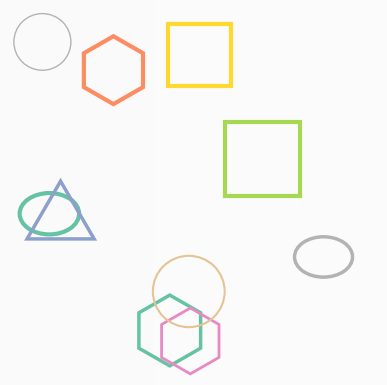[{"shape": "hexagon", "thickness": 2.5, "radius": 0.46, "center": [0.438, 0.142]}, {"shape": "oval", "thickness": 3, "radius": 0.38, "center": [0.127, 0.445]}, {"shape": "hexagon", "thickness": 3, "radius": 0.44, "center": [0.293, 0.818]}, {"shape": "triangle", "thickness": 2.5, "radius": 0.5, "center": [0.156, 0.429]}, {"shape": "hexagon", "thickness": 2, "radius": 0.43, "center": [0.491, 0.114]}, {"shape": "square", "thickness": 3, "radius": 0.48, "center": [0.677, 0.587]}, {"shape": "square", "thickness": 3, "radius": 0.41, "center": [0.515, 0.857]}, {"shape": "circle", "thickness": 1.5, "radius": 0.46, "center": [0.487, 0.243]}, {"shape": "circle", "thickness": 1, "radius": 0.37, "center": [0.109, 0.891]}, {"shape": "oval", "thickness": 2.5, "radius": 0.37, "center": [0.835, 0.333]}]